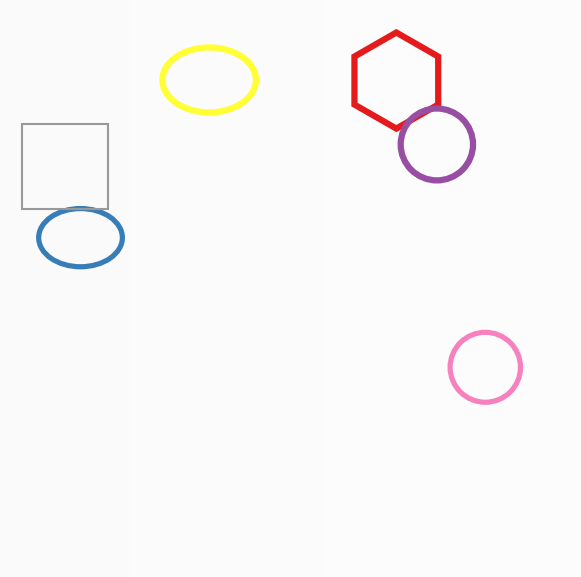[{"shape": "hexagon", "thickness": 3, "radius": 0.42, "center": [0.682, 0.86]}, {"shape": "oval", "thickness": 2.5, "radius": 0.36, "center": [0.139, 0.588]}, {"shape": "circle", "thickness": 3, "radius": 0.31, "center": [0.752, 0.749]}, {"shape": "oval", "thickness": 3, "radius": 0.4, "center": [0.36, 0.861]}, {"shape": "circle", "thickness": 2.5, "radius": 0.3, "center": [0.835, 0.363]}, {"shape": "square", "thickness": 1, "radius": 0.37, "center": [0.113, 0.71]}]